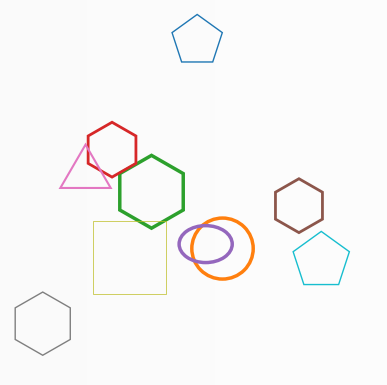[{"shape": "pentagon", "thickness": 1, "radius": 0.34, "center": [0.509, 0.894]}, {"shape": "circle", "thickness": 2.5, "radius": 0.4, "center": [0.574, 0.354]}, {"shape": "hexagon", "thickness": 2.5, "radius": 0.47, "center": [0.391, 0.502]}, {"shape": "hexagon", "thickness": 2, "radius": 0.36, "center": [0.289, 0.611]}, {"shape": "oval", "thickness": 2.5, "radius": 0.34, "center": [0.531, 0.366]}, {"shape": "hexagon", "thickness": 2, "radius": 0.35, "center": [0.771, 0.466]}, {"shape": "triangle", "thickness": 1.5, "radius": 0.38, "center": [0.221, 0.549]}, {"shape": "hexagon", "thickness": 1, "radius": 0.41, "center": [0.11, 0.159]}, {"shape": "square", "thickness": 0.5, "radius": 0.47, "center": [0.335, 0.332]}, {"shape": "pentagon", "thickness": 1, "radius": 0.38, "center": [0.829, 0.323]}]